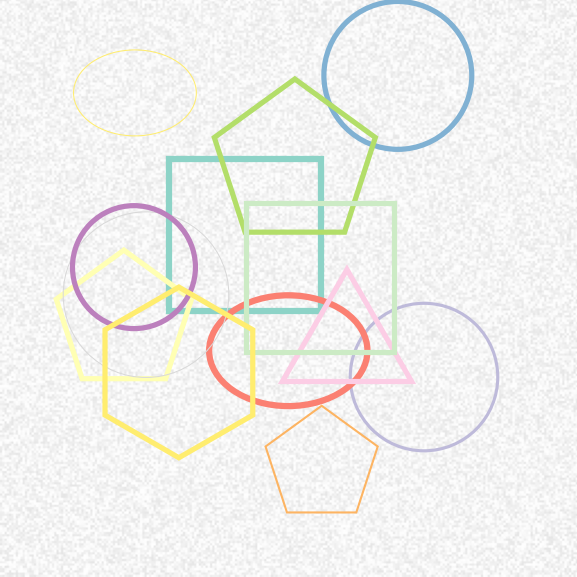[{"shape": "square", "thickness": 3, "radius": 0.66, "center": [0.424, 0.592]}, {"shape": "pentagon", "thickness": 2.5, "radius": 0.62, "center": [0.215, 0.443]}, {"shape": "circle", "thickness": 1.5, "radius": 0.64, "center": [0.734, 0.346]}, {"shape": "oval", "thickness": 3, "radius": 0.69, "center": [0.499, 0.392]}, {"shape": "circle", "thickness": 2.5, "radius": 0.64, "center": [0.689, 0.869]}, {"shape": "pentagon", "thickness": 1, "radius": 0.51, "center": [0.557, 0.194]}, {"shape": "pentagon", "thickness": 2.5, "radius": 0.73, "center": [0.511, 0.716]}, {"shape": "triangle", "thickness": 2.5, "radius": 0.65, "center": [0.601, 0.403]}, {"shape": "circle", "thickness": 0.5, "radius": 0.72, "center": [0.253, 0.489]}, {"shape": "circle", "thickness": 2.5, "radius": 0.53, "center": [0.232, 0.537]}, {"shape": "square", "thickness": 2.5, "radius": 0.64, "center": [0.554, 0.519]}, {"shape": "hexagon", "thickness": 2.5, "radius": 0.74, "center": [0.31, 0.354]}, {"shape": "oval", "thickness": 0.5, "radius": 0.53, "center": [0.234, 0.838]}]